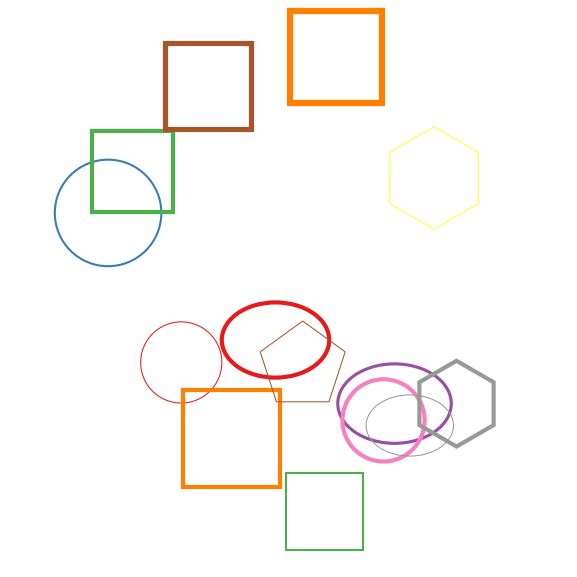[{"shape": "circle", "thickness": 0.5, "radius": 0.35, "center": [0.314, 0.372]}, {"shape": "oval", "thickness": 2, "radius": 0.47, "center": [0.477, 0.41]}, {"shape": "circle", "thickness": 1, "radius": 0.46, "center": [0.187, 0.63]}, {"shape": "square", "thickness": 1, "radius": 0.33, "center": [0.562, 0.113]}, {"shape": "square", "thickness": 2, "radius": 0.35, "center": [0.23, 0.702]}, {"shape": "oval", "thickness": 1.5, "radius": 0.49, "center": [0.683, 0.3]}, {"shape": "square", "thickness": 2, "radius": 0.42, "center": [0.401, 0.24]}, {"shape": "square", "thickness": 3, "radius": 0.4, "center": [0.582, 0.9]}, {"shape": "hexagon", "thickness": 0.5, "radius": 0.44, "center": [0.752, 0.691]}, {"shape": "pentagon", "thickness": 0.5, "radius": 0.39, "center": [0.524, 0.366]}, {"shape": "square", "thickness": 2.5, "radius": 0.37, "center": [0.36, 0.85]}, {"shape": "circle", "thickness": 2, "radius": 0.36, "center": [0.664, 0.271]}, {"shape": "hexagon", "thickness": 2, "radius": 0.37, "center": [0.791, 0.3]}, {"shape": "oval", "thickness": 0.5, "radius": 0.38, "center": [0.71, 0.262]}]